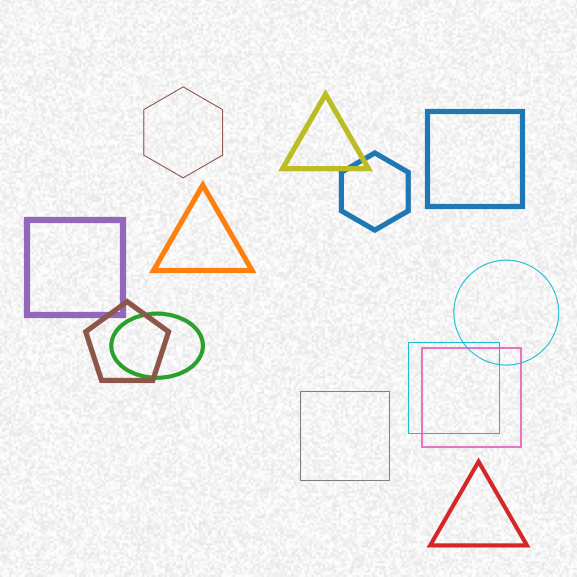[{"shape": "hexagon", "thickness": 2.5, "radius": 0.33, "center": [0.649, 0.667]}, {"shape": "square", "thickness": 2.5, "radius": 0.41, "center": [0.822, 0.724]}, {"shape": "triangle", "thickness": 2.5, "radius": 0.49, "center": [0.351, 0.58]}, {"shape": "oval", "thickness": 2, "radius": 0.4, "center": [0.272, 0.401]}, {"shape": "triangle", "thickness": 2, "radius": 0.48, "center": [0.829, 0.103]}, {"shape": "square", "thickness": 3, "radius": 0.41, "center": [0.13, 0.536]}, {"shape": "pentagon", "thickness": 2.5, "radius": 0.38, "center": [0.22, 0.401]}, {"shape": "hexagon", "thickness": 0.5, "radius": 0.39, "center": [0.317, 0.77]}, {"shape": "square", "thickness": 1, "radius": 0.43, "center": [0.816, 0.311]}, {"shape": "square", "thickness": 0.5, "radius": 0.38, "center": [0.596, 0.245]}, {"shape": "triangle", "thickness": 2.5, "radius": 0.43, "center": [0.564, 0.75]}, {"shape": "square", "thickness": 0.5, "radius": 0.39, "center": [0.786, 0.328]}, {"shape": "circle", "thickness": 0.5, "radius": 0.45, "center": [0.877, 0.458]}]